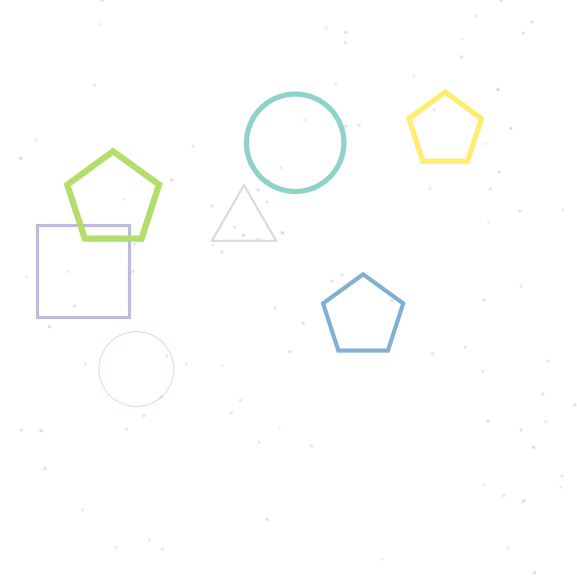[{"shape": "circle", "thickness": 2.5, "radius": 0.42, "center": [0.511, 0.752]}, {"shape": "square", "thickness": 1.5, "radius": 0.4, "center": [0.144, 0.53]}, {"shape": "pentagon", "thickness": 2, "radius": 0.37, "center": [0.629, 0.451]}, {"shape": "pentagon", "thickness": 3, "radius": 0.42, "center": [0.196, 0.654]}, {"shape": "triangle", "thickness": 1, "radius": 0.32, "center": [0.423, 0.614]}, {"shape": "circle", "thickness": 0.5, "radius": 0.32, "center": [0.236, 0.36]}, {"shape": "pentagon", "thickness": 2.5, "radius": 0.33, "center": [0.771, 0.774]}]